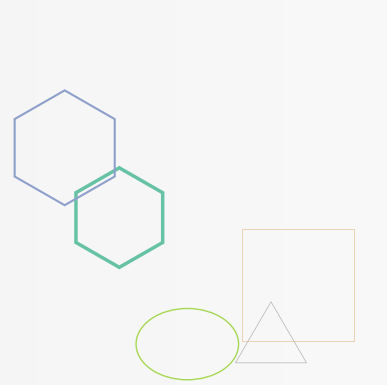[{"shape": "hexagon", "thickness": 2.5, "radius": 0.65, "center": [0.308, 0.435]}, {"shape": "hexagon", "thickness": 1.5, "radius": 0.75, "center": [0.167, 0.616]}, {"shape": "oval", "thickness": 1, "radius": 0.66, "center": [0.483, 0.106]}, {"shape": "square", "thickness": 0.5, "radius": 0.72, "center": [0.768, 0.26]}, {"shape": "triangle", "thickness": 0.5, "radius": 0.53, "center": [0.699, 0.11]}]